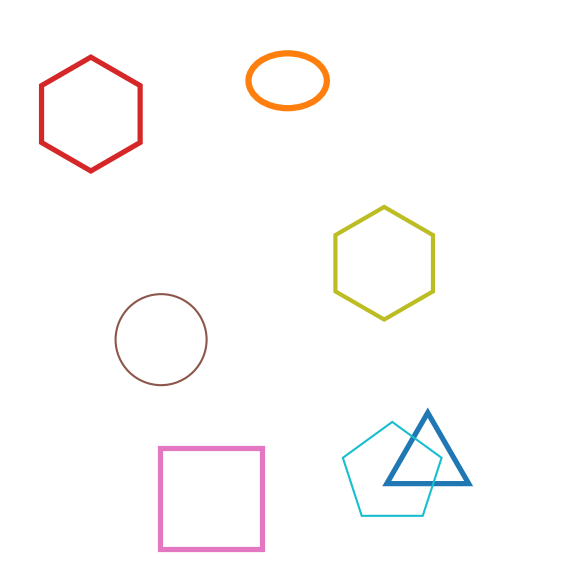[{"shape": "triangle", "thickness": 2.5, "radius": 0.41, "center": [0.741, 0.203]}, {"shape": "oval", "thickness": 3, "radius": 0.34, "center": [0.498, 0.859]}, {"shape": "hexagon", "thickness": 2.5, "radius": 0.49, "center": [0.157, 0.802]}, {"shape": "circle", "thickness": 1, "radius": 0.39, "center": [0.279, 0.411]}, {"shape": "square", "thickness": 2.5, "radius": 0.44, "center": [0.365, 0.136]}, {"shape": "hexagon", "thickness": 2, "radius": 0.49, "center": [0.665, 0.543]}, {"shape": "pentagon", "thickness": 1, "radius": 0.45, "center": [0.679, 0.179]}]